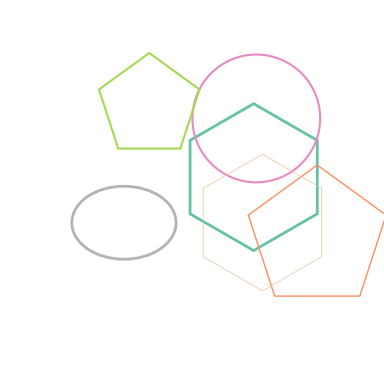[{"shape": "hexagon", "thickness": 2, "radius": 0.95, "center": [0.659, 0.54]}, {"shape": "pentagon", "thickness": 1, "radius": 0.94, "center": [0.824, 0.383]}, {"shape": "circle", "thickness": 1.5, "radius": 0.83, "center": [0.666, 0.692]}, {"shape": "pentagon", "thickness": 1.5, "radius": 0.69, "center": [0.388, 0.725]}, {"shape": "hexagon", "thickness": 0.5, "radius": 0.89, "center": [0.682, 0.422]}, {"shape": "oval", "thickness": 2, "radius": 0.68, "center": [0.322, 0.421]}]